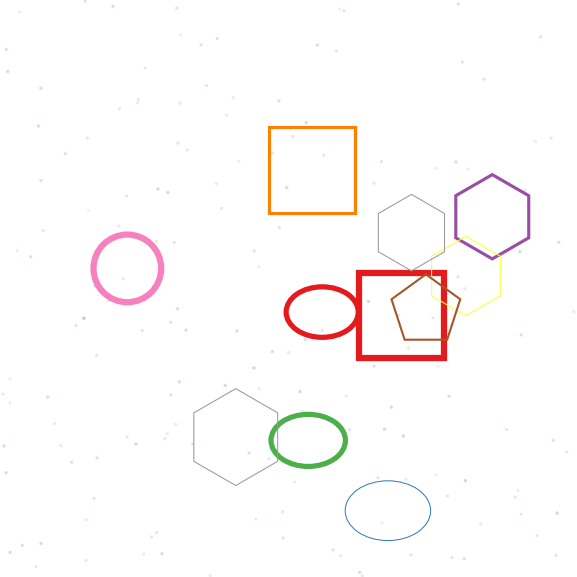[{"shape": "oval", "thickness": 2.5, "radius": 0.31, "center": [0.558, 0.459]}, {"shape": "square", "thickness": 3, "radius": 0.37, "center": [0.695, 0.453]}, {"shape": "oval", "thickness": 0.5, "radius": 0.37, "center": [0.672, 0.115]}, {"shape": "oval", "thickness": 2.5, "radius": 0.32, "center": [0.534, 0.237]}, {"shape": "hexagon", "thickness": 1.5, "radius": 0.36, "center": [0.852, 0.624]}, {"shape": "square", "thickness": 1.5, "radius": 0.37, "center": [0.54, 0.705]}, {"shape": "hexagon", "thickness": 0.5, "radius": 0.34, "center": [0.807, 0.521]}, {"shape": "pentagon", "thickness": 1, "radius": 0.31, "center": [0.737, 0.462]}, {"shape": "circle", "thickness": 3, "radius": 0.29, "center": [0.22, 0.534]}, {"shape": "hexagon", "thickness": 0.5, "radius": 0.33, "center": [0.712, 0.596]}, {"shape": "hexagon", "thickness": 0.5, "radius": 0.42, "center": [0.408, 0.242]}]